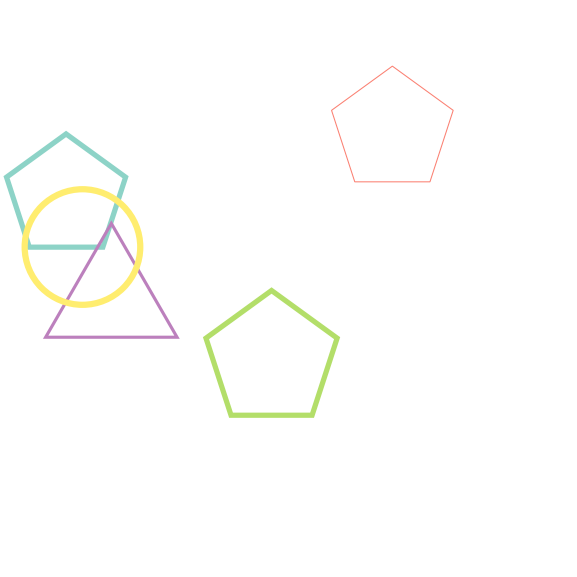[{"shape": "pentagon", "thickness": 2.5, "radius": 0.54, "center": [0.114, 0.659]}, {"shape": "pentagon", "thickness": 0.5, "radius": 0.55, "center": [0.679, 0.774]}, {"shape": "pentagon", "thickness": 2.5, "radius": 0.6, "center": [0.47, 0.377]}, {"shape": "triangle", "thickness": 1.5, "radius": 0.66, "center": [0.193, 0.481]}, {"shape": "circle", "thickness": 3, "radius": 0.5, "center": [0.143, 0.571]}]